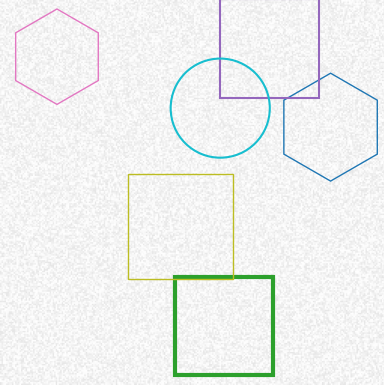[{"shape": "hexagon", "thickness": 1, "radius": 0.7, "center": [0.859, 0.67]}, {"shape": "square", "thickness": 3, "radius": 0.64, "center": [0.581, 0.154]}, {"shape": "square", "thickness": 1.5, "radius": 0.64, "center": [0.701, 0.873]}, {"shape": "hexagon", "thickness": 1, "radius": 0.62, "center": [0.148, 0.853]}, {"shape": "square", "thickness": 1, "radius": 0.68, "center": [0.468, 0.412]}, {"shape": "circle", "thickness": 1.5, "radius": 0.64, "center": [0.572, 0.719]}]